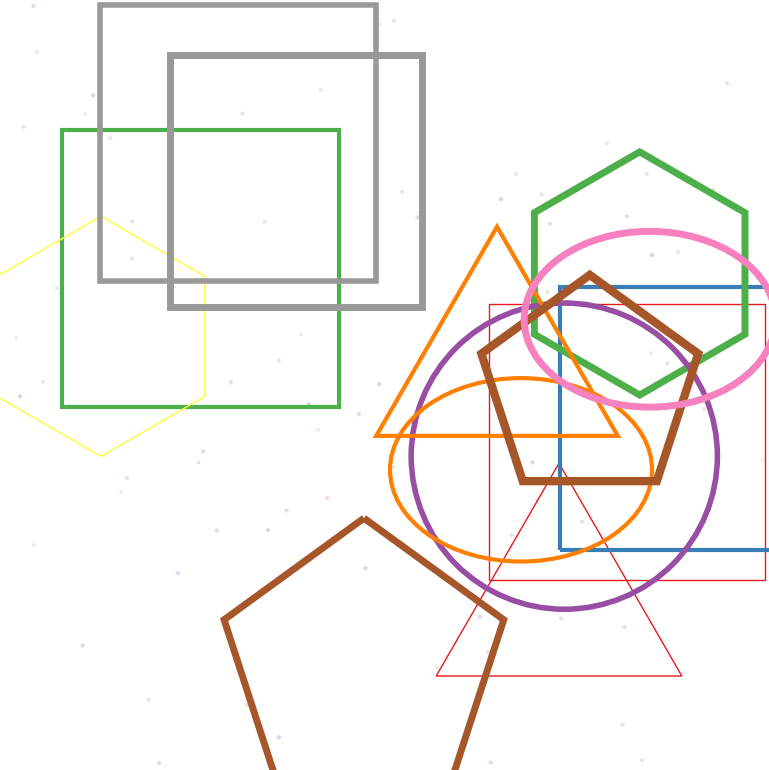[{"shape": "square", "thickness": 0.5, "radius": 0.9, "center": [0.814, 0.426]}, {"shape": "triangle", "thickness": 0.5, "radius": 0.92, "center": [0.726, 0.214]}, {"shape": "square", "thickness": 1.5, "radius": 0.85, "center": [0.898, 0.457]}, {"shape": "square", "thickness": 1.5, "radius": 0.9, "center": [0.26, 0.651]}, {"shape": "hexagon", "thickness": 2.5, "radius": 0.79, "center": [0.831, 0.645]}, {"shape": "circle", "thickness": 2, "radius": 0.99, "center": [0.733, 0.408]}, {"shape": "triangle", "thickness": 1.5, "radius": 0.91, "center": [0.645, 0.524]}, {"shape": "oval", "thickness": 1.5, "radius": 0.85, "center": [0.677, 0.39]}, {"shape": "hexagon", "thickness": 0.5, "radius": 0.78, "center": [0.131, 0.563]}, {"shape": "pentagon", "thickness": 2.5, "radius": 0.95, "center": [0.473, 0.136]}, {"shape": "pentagon", "thickness": 3, "radius": 0.74, "center": [0.766, 0.495]}, {"shape": "oval", "thickness": 2.5, "radius": 0.82, "center": [0.844, 0.585]}, {"shape": "square", "thickness": 2.5, "radius": 0.82, "center": [0.384, 0.765]}, {"shape": "square", "thickness": 2, "radius": 0.9, "center": [0.309, 0.814]}]